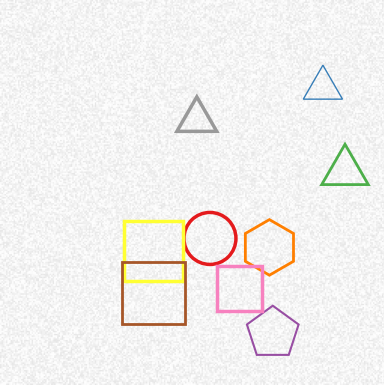[{"shape": "circle", "thickness": 2.5, "radius": 0.34, "center": [0.545, 0.381]}, {"shape": "triangle", "thickness": 1, "radius": 0.29, "center": [0.839, 0.772]}, {"shape": "triangle", "thickness": 2, "radius": 0.35, "center": [0.896, 0.555]}, {"shape": "pentagon", "thickness": 1.5, "radius": 0.35, "center": [0.708, 0.135]}, {"shape": "hexagon", "thickness": 2, "radius": 0.36, "center": [0.7, 0.357]}, {"shape": "square", "thickness": 2.5, "radius": 0.38, "center": [0.399, 0.348]}, {"shape": "square", "thickness": 2, "radius": 0.4, "center": [0.399, 0.238]}, {"shape": "square", "thickness": 2.5, "radius": 0.29, "center": [0.623, 0.251]}, {"shape": "triangle", "thickness": 2.5, "radius": 0.3, "center": [0.511, 0.689]}]